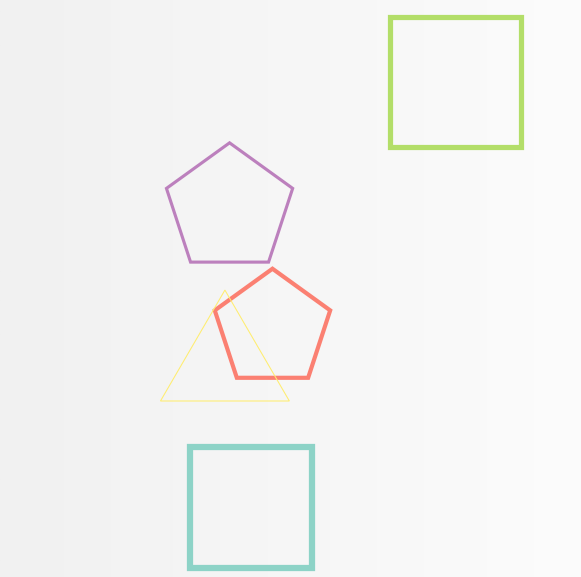[{"shape": "square", "thickness": 3, "radius": 0.52, "center": [0.433, 0.12]}, {"shape": "pentagon", "thickness": 2, "radius": 0.52, "center": [0.469, 0.429]}, {"shape": "square", "thickness": 2.5, "radius": 0.56, "center": [0.784, 0.857]}, {"shape": "pentagon", "thickness": 1.5, "radius": 0.57, "center": [0.395, 0.638]}, {"shape": "triangle", "thickness": 0.5, "radius": 0.64, "center": [0.387, 0.369]}]